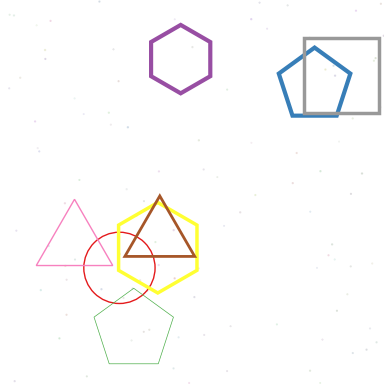[{"shape": "circle", "thickness": 1, "radius": 0.46, "center": [0.31, 0.304]}, {"shape": "pentagon", "thickness": 3, "radius": 0.49, "center": [0.817, 0.779]}, {"shape": "pentagon", "thickness": 0.5, "radius": 0.54, "center": [0.347, 0.143]}, {"shape": "hexagon", "thickness": 3, "radius": 0.44, "center": [0.469, 0.846]}, {"shape": "hexagon", "thickness": 2.5, "radius": 0.59, "center": [0.41, 0.357]}, {"shape": "triangle", "thickness": 2, "radius": 0.52, "center": [0.415, 0.386]}, {"shape": "triangle", "thickness": 1, "radius": 0.57, "center": [0.194, 0.368]}, {"shape": "square", "thickness": 2.5, "radius": 0.49, "center": [0.886, 0.803]}]